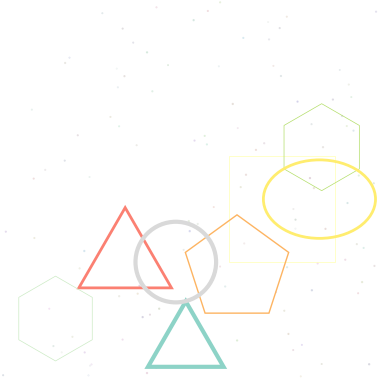[{"shape": "triangle", "thickness": 3, "radius": 0.57, "center": [0.483, 0.104]}, {"shape": "square", "thickness": 0.5, "radius": 0.69, "center": [0.732, 0.456]}, {"shape": "triangle", "thickness": 2, "radius": 0.69, "center": [0.325, 0.322]}, {"shape": "pentagon", "thickness": 1, "radius": 0.71, "center": [0.616, 0.301]}, {"shape": "hexagon", "thickness": 0.5, "radius": 0.56, "center": [0.836, 0.618]}, {"shape": "circle", "thickness": 3, "radius": 0.52, "center": [0.457, 0.319]}, {"shape": "hexagon", "thickness": 0.5, "radius": 0.55, "center": [0.144, 0.173]}, {"shape": "oval", "thickness": 2, "radius": 0.73, "center": [0.83, 0.483]}]